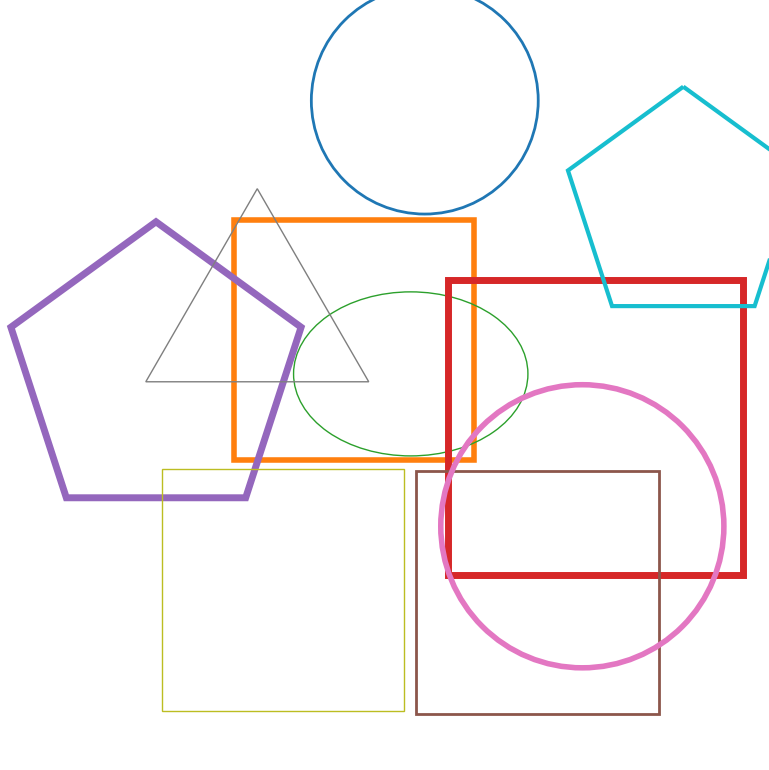[{"shape": "circle", "thickness": 1, "radius": 0.74, "center": [0.552, 0.869]}, {"shape": "square", "thickness": 2, "radius": 0.78, "center": [0.46, 0.558]}, {"shape": "oval", "thickness": 0.5, "radius": 0.76, "center": [0.533, 0.514]}, {"shape": "square", "thickness": 2.5, "radius": 0.96, "center": [0.773, 0.445]}, {"shape": "pentagon", "thickness": 2.5, "radius": 0.99, "center": [0.203, 0.514]}, {"shape": "square", "thickness": 1, "radius": 0.79, "center": [0.698, 0.231]}, {"shape": "circle", "thickness": 2, "radius": 0.92, "center": [0.756, 0.317]}, {"shape": "triangle", "thickness": 0.5, "radius": 0.84, "center": [0.334, 0.588]}, {"shape": "square", "thickness": 0.5, "radius": 0.78, "center": [0.367, 0.234]}, {"shape": "pentagon", "thickness": 1.5, "radius": 0.79, "center": [0.887, 0.73]}]